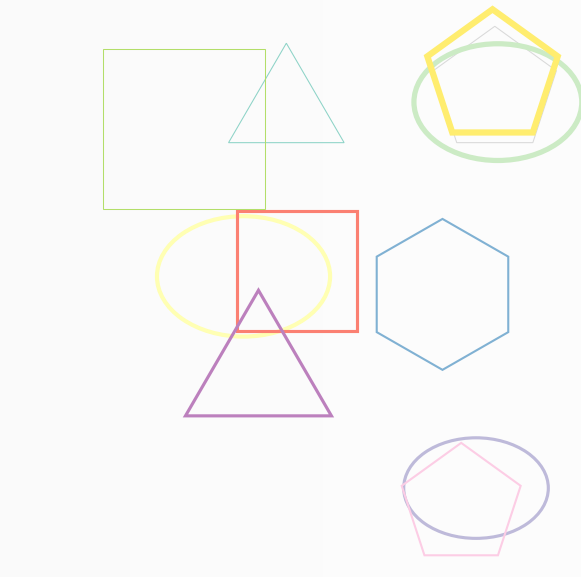[{"shape": "triangle", "thickness": 0.5, "radius": 0.57, "center": [0.493, 0.809]}, {"shape": "oval", "thickness": 2, "radius": 0.74, "center": [0.419, 0.521]}, {"shape": "oval", "thickness": 1.5, "radius": 0.62, "center": [0.819, 0.154]}, {"shape": "square", "thickness": 1.5, "radius": 0.52, "center": [0.511, 0.53]}, {"shape": "hexagon", "thickness": 1, "radius": 0.65, "center": [0.761, 0.489]}, {"shape": "square", "thickness": 0.5, "radius": 0.7, "center": [0.317, 0.776]}, {"shape": "pentagon", "thickness": 1, "radius": 0.54, "center": [0.793, 0.125]}, {"shape": "pentagon", "thickness": 0.5, "radius": 0.56, "center": [0.851, 0.842]}, {"shape": "triangle", "thickness": 1.5, "radius": 0.72, "center": [0.445, 0.352]}, {"shape": "oval", "thickness": 2.5, "radius": 0.72, "center": [0.857, 0.822]}, {"shape": "pentagon", "thickness": 3, "radius": 0.59, "center": [0.847, 0.865]}]